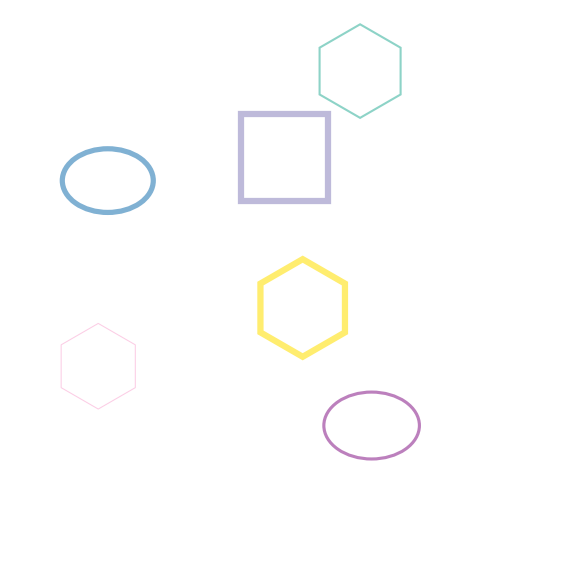[{"shape": "hexagon", "thickness": 1, "radius": 0.4, "center": [0.624, 0.876]}, {"shape": "square", "thickness": 3, "radius": 0.38, "center": [0.493, 0.726]}, {"shape": "oval", "thickness": 2.5, "radius": 0.39, "center": [0.187, 0.686]}, {"shape": "hexagon", "thickness": 0.5, "radius": 0.37, "center": [0.17, 0.365]}, {"shape": "oval", "thickness": 1.5, "radius": 0.41, "center": [0.644, 0.262]}, {"shape": "hexagon", "thickness": 3, "radius": 0.42, "center": [0.524, 0.466]}]